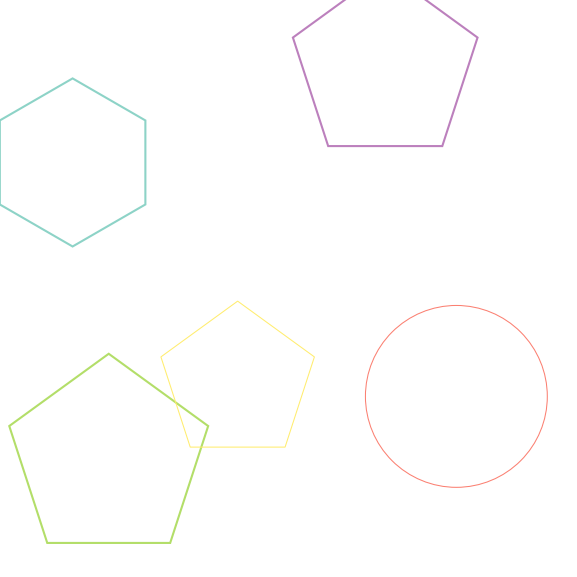[{"shape": "hexagon", "thickness": 1, "radius": 0.73, "center": [0.126, 0.718]}, {"shape": "circle", "thickness": 0.5, "radius": 0.79, "center": [0.79, 0.313]}, {"shape": "pentagon", "thickness": 1, "radius": 0.91, "center": [0.188, 0.205]}, {"shape": "pentagon", "thickness": 1, "radius": 0.84, "center": [0.667, 0.882]}, {"shape": "pentagon", "thickness": 0.5, "radius": 0.7, "center": [0.412, 0.338]}]